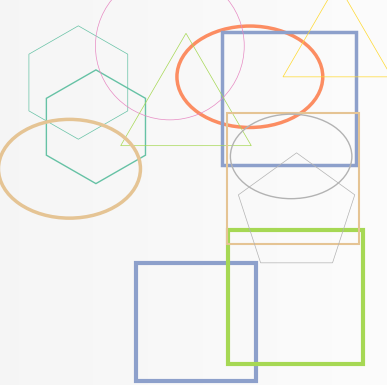[{"shape": "hexagon", "thickness": 1, "radius": 0.74, "center": [0.248, 0.671]}, {"shape": "hexagon", "thickness": 0.5, "radius": 0.74, "center": [0.202, 0.786]}, {"shape": "oval", "thickness": 2.5, "radius": 0.94, "center": [0.645, 0.801]}, {"shape": "square", "thickness": 2.5, "radius": 0.86, "center": [0.745, 0.744]}, {"shape": "square", "thickness": 3, "radius": 0.77, "center": [0.506, 0.164]}, {"shape": "circle", "thickness": 0.5, "radius": 0.96, "center": [0.438, 0.881]}, {"shape": "triangle", "thickness": 0.5, "radius": 0.97, "center": [0.48, 0.719]}, {"shape": "square", "thickness": 3, "radius": 0.87, "center": [0.764, 0.229]}, {"shape": "triangle", "thickness": 0.5, "radius": 0.81, "center": [0.87, 0.881]}, {"shape": "oval", "thickness": 2.5, "radius": 0.92, "center": [0.179, 0.562]}, {"shape": "square", "thickness": 1.5, "radius": 0.85, "center": [0.755, 0.536]}, {"shape": "pentagon", "thickness": 0.5, "radius": 0.79, "center": [0.765, 0.445]}, {"shape": "oval", "thickness": 1, "radius": 0.78, "center": [0.751, 0.594]}]